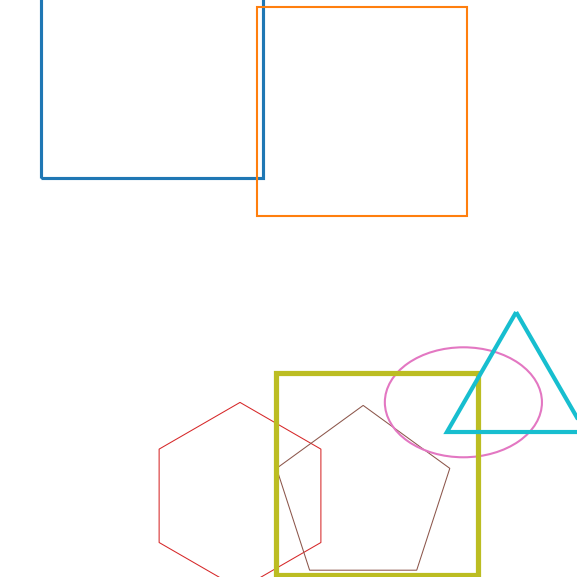[{"shape": "square", "thickness": 1.5, "radius": 0.96, "center": [0.263, 0.883]}, {"shape": "square", "thickness": 1, "radius": 0.91, "center": [0.627, 0.806]}, {"shape": "hexagon", "thickness": 0.5, "radius": 0.81, "center": [0.416, 0.141]}, {"shape": "pentagon", "thickness": 0.5, "radius": 0.79, "center": [0.629, 0.139]}, {"shape": "oval", "thickness": 1, "radius": 0.68, "center": [0.802, 0.303]}, {"shape": "square", "thickness": 2.5, "radius": 0.87, "center": [0.652, 0.178]}, {"shape": "triangle", "thickness": 2, "radius": 0.69, "center": [0.894, 0.32]}]